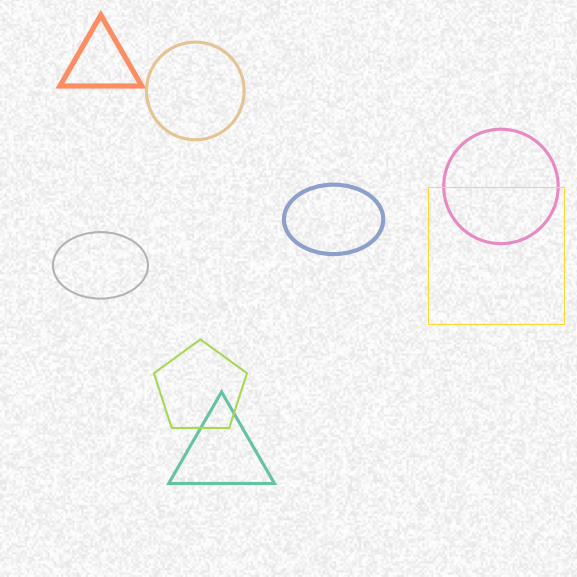[{"shape": "triangle", "thickness": 1.5, "radius": 0.53, "center": [0.384, 0.215]}, {"shape": "triangle", "thickness": 2.5, "radius": 0.41, "center": [0.175, 0.891]}, {"shape": "oval", "thickness": 2, "radius": 0.43, "center": [0.578, 0.619]}, {"shape": "circle", "thickness": 1.5, "radius": 0.5, "center": [0.867, 0.676]}, {"shape": "pentagon", "thickness": 1, "radius": 0.42, "center": [0.347, 0.327]}, {"shape": "square", "thickness": 0.5, "radius": 0.59, "center": [0.859, 0.557]}, {"shape": "circle", "thickness": 1.5, "radius": 0.42, "center": [0.338, 0.842]}, {"shape": "oval", "thickness": 1, "radius": 0.41, "center": [0.174, 0.54]}]